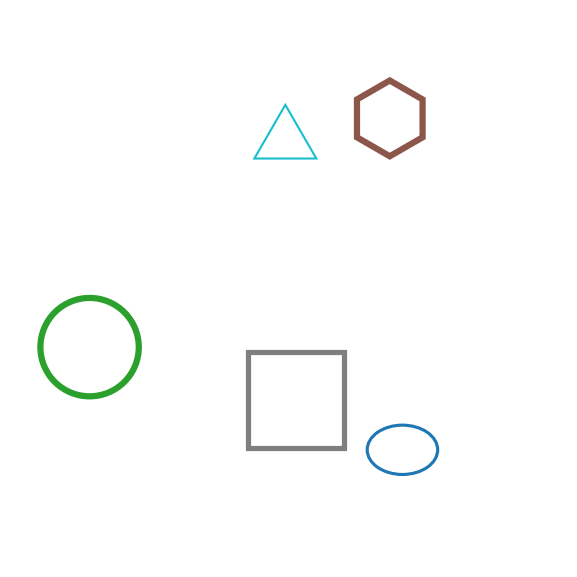[{"shape": "oval", "thickness": 1.5, "radius": 0.31, "center": [0.697, 0.22]}, {"shape": "circle", "thickness": 3, "radius": 0.43, "center": [0.155, 0.398]}, {"shape": "hexagon", "thickness": 3, "radius": 0.33, "center": [0.675, 0.794]}, {"shape": "square", "thickness": 2.5, "radius": 0.41, "center": [0.512, 0.306]}, {"shape": "triangle", "thickness": 1, "radius": 0.31, "center": [0.494, 0.756]}]